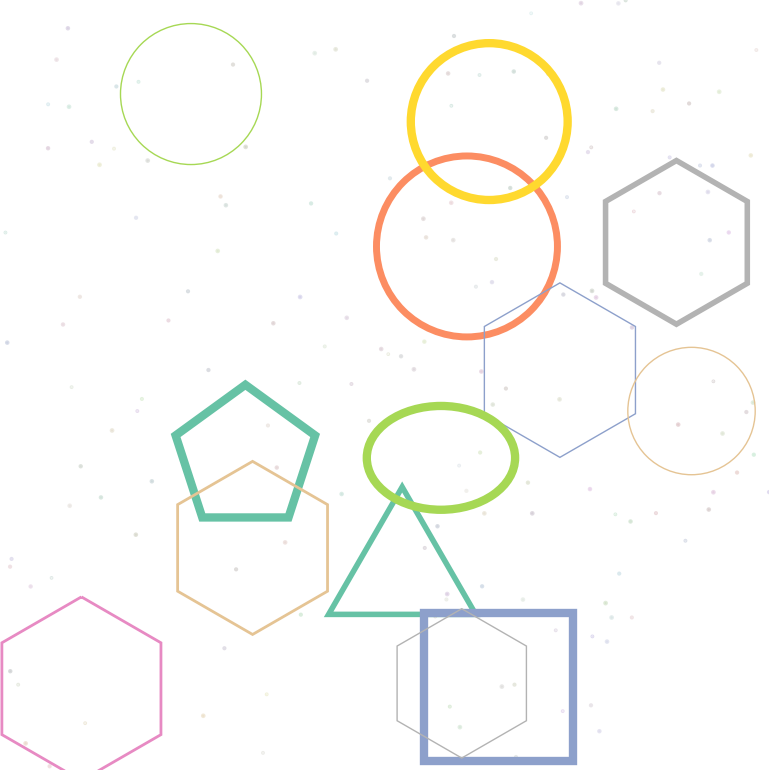[{"shape": "pentagon", "thickness": 3, "radius": 0.48, "center": [0.319, 0.405]}, {"shape": "triangle", "thickness": 2, "radius": 0.55, "center": [0.522, 0.257]}, {"shape": "circle", "thickness": 2.5, "radius": 0.59, "center": [0.606, 0.68]}, {"shape": "square", "thickness": 3, "radius": 0.48, "center": [0.647, 0.108]}, {"shape": "hexagon", "thickness": 0.5, "radius": 0.57, "center": [0.727, 0.519]}, {"shape": "hexagon", "thickness": 1, "radius": 0.6, "center": [0.106, 0.106]}, {"shape": "oval", "thickness": 3, "radius": 0.48, "center": [0.573, 0.405]}, {"shape": "circle", "thickness": 0.5, "radius": 0.46, "center": [0.248, 0.878]}, {"shape": "circle", "thickness": 3, "radius": 0.51, "center": [0.635, 0.842]}, {"shape": "circle", "thickness": 0.5, "radius": 0.41, "center": [0.898, 0.466]}, {"shape": "hexagon", "thickness": 1, "radius": 0.56, "center": [0.328, 0.288]}, {"shape": "hexagon", "thickness": 2, "radius": 0.53, "center": [0.878, 0.685]}, {"shape": "hexagon", "thickness": 0.5, "radius": 0.48, "center": [0.6, 0.112]}]